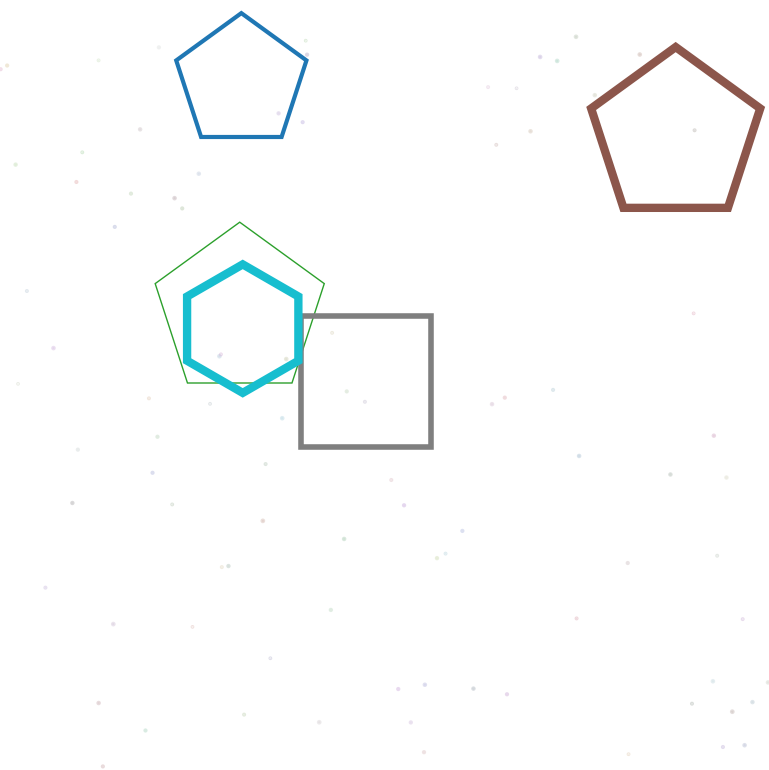[{"shape": "pentagon", "thickness": 1.5, "radius": 0.44, "center": [0.313, 0.894]}, {"shape": "pentagon", "thickness": 0.5, "radius": 0.58, "center": [0.311, 0.596]}, {"shape": "pentagon", "thickness": 3, "radius": 0.58, "center": [0.878, 0.823]}, {"shape": "square", "thickness": 2, "radius": 0.42, "center": [0.476, 0.505]}, {"shape": "hexagon", "thickness": 3, "radius": 0.42, "center": [0.315, 0.573]}]